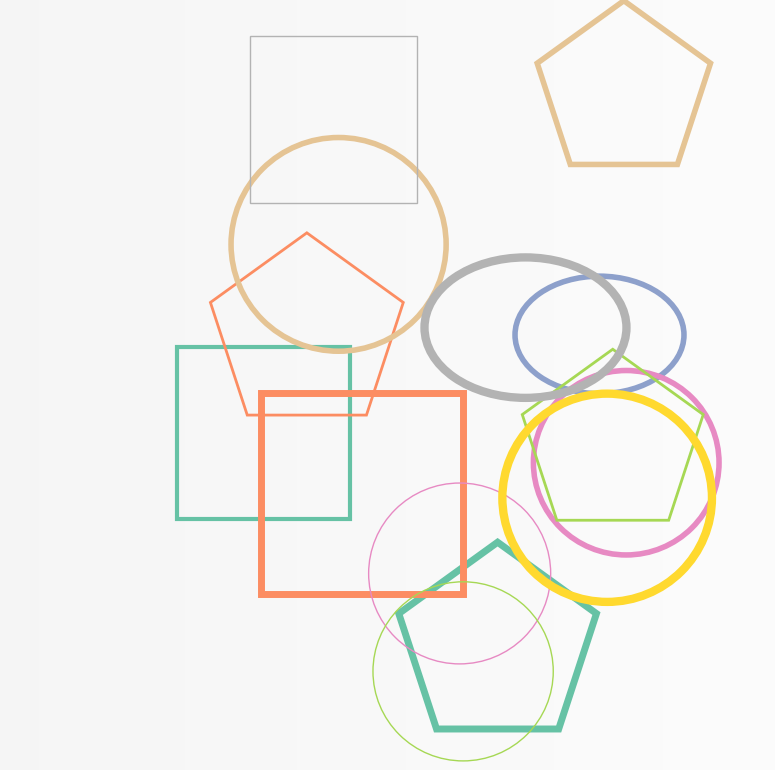[{"shape": "square", "thickness": 1.5, "radius": 0.56, "center": [0.34, 0.437]}, {"shape": "pentagon", "thickness": 2.5, "radius": 0.67, "center": [0.642, 0.162]}, {"shape": "square", "thickness": 2.5, "radius": 0.65, "center": [0.467, 0.359]}, {"shape": "pentagon", "thickness": 1, "radius": 0.65, "center": [0.396, 0.567]}, {"shape": "oval", "thickness": 2, "radius": 0.55, "center": [0.774, 0.565]}, {"shape": "circle", "thickness": 0.5, "radius": 0.59, "center": [0.593, 0.255]}, {"shape": "circle", "thickness": 2, "radius": 0.6, "center": [0.808, 0.399]}, {"shape": "pentagon", "thickness": 1, "radius": 0.61, "center": [0.791, 0.424]}, {"shape": "circle", "thickness": 0.5, "radius": 0.58, "center": [0.598, 0.128]}, {"shape": "circle", "thickness": 3, "radius": 0.68, "center": [0.783, 0.354]}, {"shape": "pentagon", "thickness": 2, "radius": 0.59, "center": [0.805, 0.882]}, {"shape": "circle", "thickness": 2, "radius": 0.69, "center": [0.437, 0.683]}, {"shape": "square", "thickness": 0.5, "radius": 0.54, "center": [0.431, 0.845]}, {"shape": "oval", "thickness": 3, "radius": 0.65, "center": [0.678, 0.574]}]